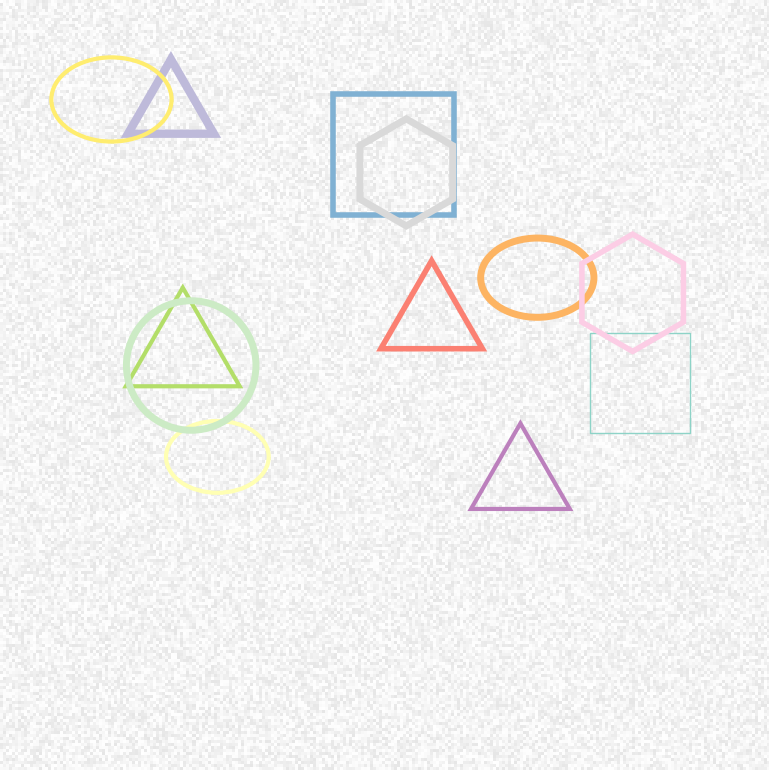[{"shape": "square", "thickness": 0.5, "radius": 0.33, "center": [0.831, 0.503]}, {"shape": "oval", "thickness": 1.5, "radius": 0.33, "center": [0.282, 0.407]}, {"shape": "triangle", "thickness": 3, "radius": 0.32, "center": [0.222, 0.859]}, {"shape": "triangle", "thickness": 2, "radius": 0.38, "center": [0.561, 0.585]}, {"shape": "square", "thickness": 2, "radius": 0.39, "center": [0.511, 0.8]}, {"shape": "oval", "thickness": 2.5, "radius": 0.37, "center": [0.698, 0.639]}, {"shape": "triangle", "thickness": 1.5, "radius": 0.43, "center": [0.237, 0.541]}, {"shape": "hexagon", "thickness": 2, "radius": 0.38, "center": [0.822, 0.62]}, {"shape": "hexagon", "thickness": 2.5, "radius": 0.35, "center": [0.528, 0.776]}, {"shape": "triangle", "thickness": 1.5, "radius": 0.37, "center": [0.676, 0.376]}, {"shape": "circle", "thickness": 2.5, "radius": 0.42, "center": [0.248, 0.525]}, {"shape": "oval", "thickness": 1.5, "radius": 0.39, "center": [0.145, 0.871]}]